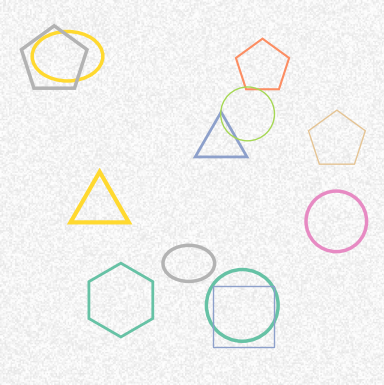[{"shape": "circle", "thickness": 2.5, "radius": 0.47, "center": [0.629, 0.207]}, {"shape": "hexagon", "thickness": 2, "radius": 0.48, "center": [0.314, 0.221]}, {"shape": "pentagon", "thickness": 1.5, "radius": 0.36, "center": [0.682, 0.827]}, {"shape": "square", "thickness": 1, "radius": 0.4, "center": [0.632, 0.177]}, {"shape": "triangle", "thickness": 2, "radius": 0.39, "center": [0.574, 0.631]}, {"shape": "circle", "thickness": 2.5, "radius": 0.39, "center": [0.874, 0.425]}, {"shape": "circle", "thickness": 1, "radius": 0.35, "center": [0.643, 0.704]}, {"shape": "oval", "thickness": 2.5, "radius": 0.46, "center": [0.175, 0.854]}, {"shape": "triangle", "thickness": 3, "radius": 0.44, "center": [0.259, 0.466]}, {"shape": "pentagon", "thickness": 1, "radius": 0.39, "center": [0.875, 0.636]}, {"shape": "pentagon", "thickness": 2.5, "radius": 0.45, "center": [0.141, 0.843]}, {"shape": "oval", "thickness": 2.5, "radius": 0.34, "center": [0.49, 0.316]}]